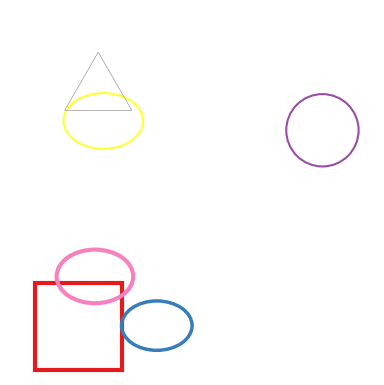[{"shape": "square", "thickness": 3, "radius": 0.56, "center": [0.204, 0.152]}, {"shape": "oval", "thickness": 2.5, "radius": 0.46, "center": [0.407, 0.154]}, {"shape": "circle", "thickness": 1.5, "radius": 0.47, "center": [0.838, 0.662]}, {"shape": "oval", "thickness": 1.5, "radius": 0.52, "center": [0.268, 0.686]}, {"shape": "oval", "thickness": 3, "radius": 0.5, "center": [0.247, 0.282]}, {"shape": "triangle", "thickness": 0.5, "radius": 0.5, "center": [0.255, 0.764]}]